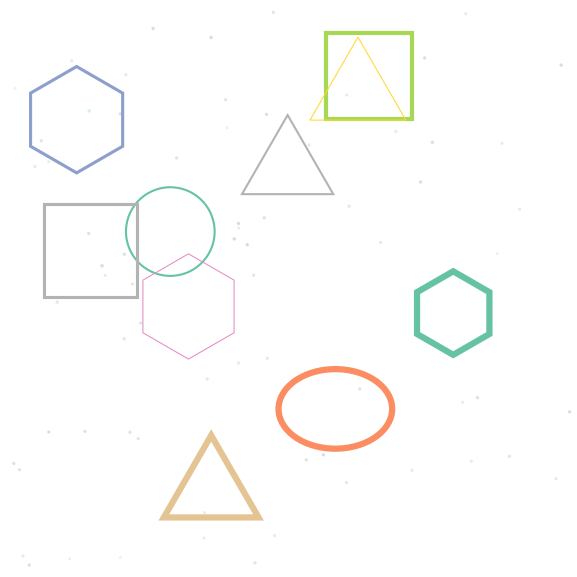[{"shape": "hexagon", "thickness": 3, "radius": 0.36, "center": [0.785, 0.457]}, {"shape": "circle", "thickness": 1, "radius": 0.38, "center": [0.295, 0.598]}, {"shape": "oval", "thickness": 3, "radius": 0.49, "center": [0.581, 0.291]}, {"shape": "hexagon", "thickness": 1.5, "radius": 0.46, "center": [0.133, 0.792]}, {"shape": "hexagon", "thickness": 0.5, "radius": 0.46, "center": [0.326, 0.468]}, {"shape": "square", "thickness": 2, "radius": 0.37, "center": [0.639, 0.868]}, {"shape": "triangle", "thickness": 0.5, "radius": 0.48, "center": [0.62, 0.839]}, {"shape": "triangle", "thickness": 3, "radius": 0.47, "center": [0.366, 0.15]}, {"shape": "square", "thickness": 1.5, "radius": 0.4, "center": [0.157, 0.566]}, {"shape": "triangle", "thickness": 1, "radius": 0.46, "center": [0.498, 0.709]}]